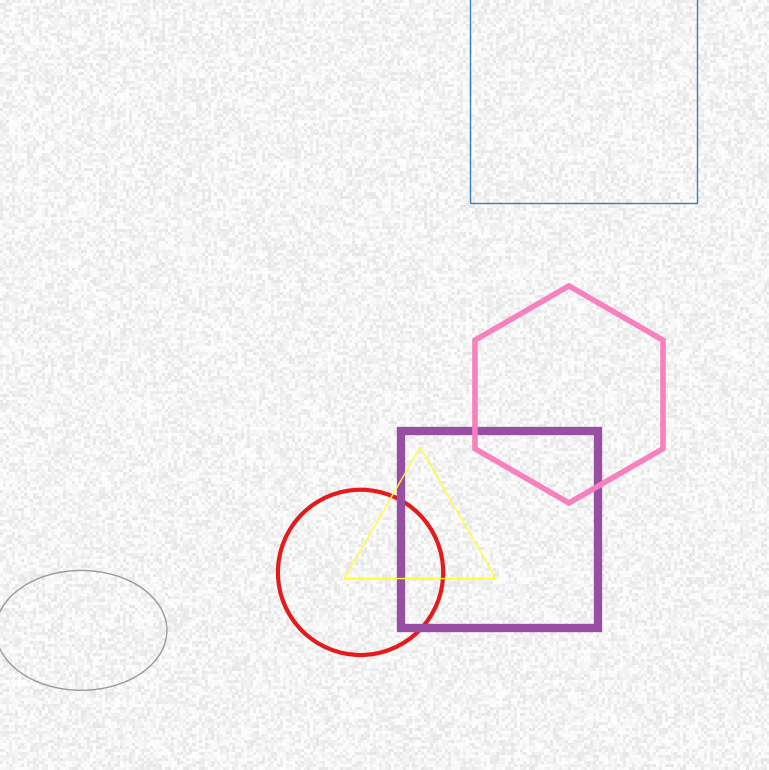[{"shape": "circle", "thickness": 1.5, "radius": 0.54, "center": [0.468, 0.257]}, {"shape": "square", "thickness": 0.5, "radius": 0.74, "center": [0.758, 0.884]}, {"shape": "square", "thickness": 3, "radius": 0.64, "center": [0.649, 0.312]}, {"shape": "triangle", "thickness": 0.5, "radius": 0.57, "center": [0.546, 0.306]}, {"shape": "hexagon", "thickness": 2, "radius": 0.7, "center": [0.739, 0.488]}, {"shape": "oval", "thickness": 0.5, "radius": 0.56, "center": [0.106, 0.181]}]